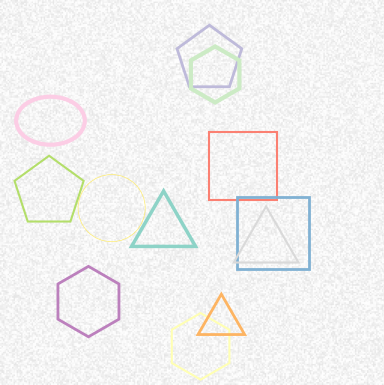[{"shape": "triangle", "thickness": 2.5, "radius": 0.48, "center": [0.425, 0.408]}, {"shape": "hexagon", "thickness": 1.5, "radius": 0.43, "center": [0.521, 0.1]}, {"shape": "pentagon", "thickness": 2, "radius": 0.44, "center": [0.544, 0.846]}, {"shape": "square", "thickness": 1.5, "radius": 0.44, "center": [0.631, 0.569]}, {"shape": "square", "thickness": 2, "radius": 0.47, "center": [0.709, 0.395]}, {"shape": "triangle", "thickness": 2, "radius": 0.35, "center": [0.575, 0.166]}, {"shape": "pentagon", "thickness": 1.5, "radius": 0.47, "center": [0.128, 0.501]}, {"shape": "oval", "thickness": 3, "radius": 0.45, "center": [0.131, 0.686]}, {"shape": "triangle", "thickness": 1.5, "radius": 0.49, "center": [0.691, 0.367]}, {"shape": "hexagon", "thickness": 2, "radius": 0.46, "center": [0.23, 0.217]}, {"shape": "hexagon", "thickness": 3, "radius": 0.36, "center": [0.559, 0.807]}, {"shape": "circle", "thickness": 0.5, "radius": 0.44, "center": [0.29, 0.459]}]